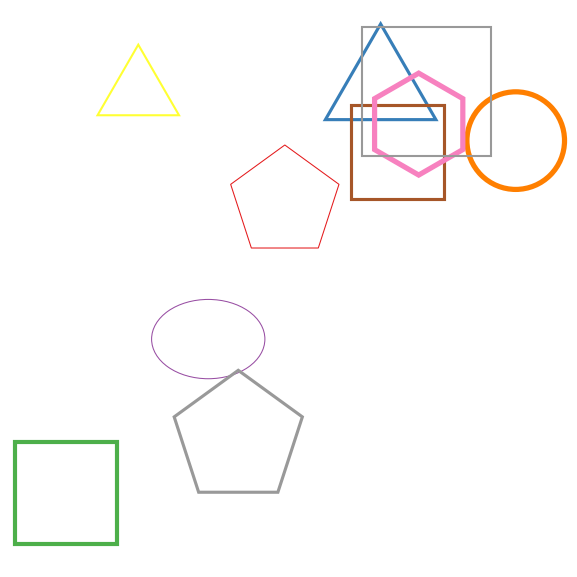[{"shape": "pentagon", "thickness": 0.5, "radius": 0.49, "center": [0.493, 0.649]}, {"shape": "triangle", "thickness": 1.5, "radius": 0.55, "center": [0.659, 0.847]}, {"shape": "square", "thickness": 2, "radius": 0.44, "center": [0.115, 0.145]}, {"shape": "oval", "thickness": 0.5, "radius": 0.49, "center": [0.361, 0.412]}, {"shape": "circle", "thickness": 2.5, "radius": 0.42, "center": [0.893, 0.756]}, {"shape": "triangle", "thickness": 1, "radius": 0.41, "center": [0.239, 0.84]}, {"shape": "square", "thickness": 1.5, "radius": 0.4, "center": [0.689, 0.736]}, {"shape": "hexagon", "thickness": 2.5, "radius": 0.44, "center": [0.725, 0.784]}, {"shape": "pentagon", "thickness": 1.5, "radius": 0.58, "center": [0.413, 0.241]}, {"shape": "square", "thickness": 1, "radius": 0.56, "center": [0.739, 0.84]}]